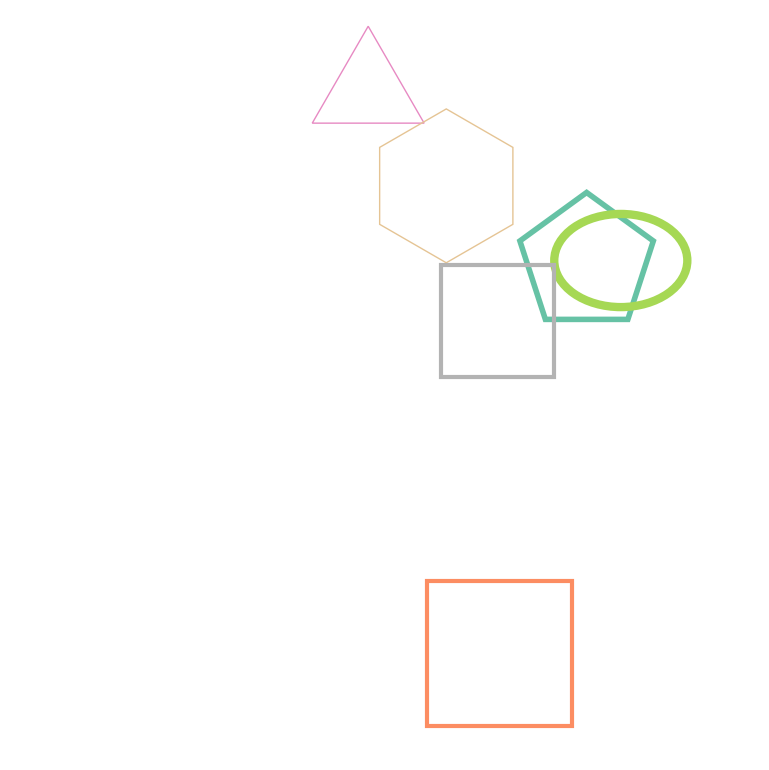[{"shape": "pentagon", "thickness": 2, "radius": 0.46, "center": [0.762, 0.659]}, {"shape": "square", "thickness": 1.5, "radius": 0.47, "center": [0.649, 0.151]}, {"shape": "triangle", "thickness": 0.5, "radius": 0.42, "center": [0.478, 0.882]}, {"shape": "oval", "thickness": 3, "radius": 0.43, "center": [0.806, 0.662]}, {"shape": "hexagon", "thickness": 0.5, "radius": 0.5, "center": [0.58, 0.759]}, {"shape": "square", "thickness": 1.5, "radius": 0.37, "center": [0.646, 0.583]}]